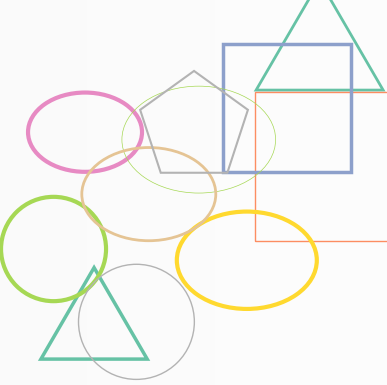[{"shape": "triangle", "thickness": 2.5, "radius": 0.79, "center": [0.243, 0.146]}, {"shape": "triangle", "thickness": 2, "radius": 0.95, "center": [0.825, 0.861]}, {"shape": "square", "thickness": 1, "radius": 0.97, "center": [0.851, 0.568]}, {"shape": "square", "thickness": 2.5, "radius": 0.83, "center": [0.74, 0.72]}, {"shape": "oval", "thickness": 3, "radius": 0.74, "center": [0.219, 0.657]}, {"shape": "oval", "thickness": 0.5, "radius": 0.99, "center": [0.513, 0.637]}, {"shape": "circle", "thickness": 3, "radius": 0.68, "center": [0.138, 0.353]}, {"shape": "oval", "thickness": 3, "radius": 0.9, "center": [0.637, 0.324]}, {"shape": "oval", "thickness": 2, "radius": 0.86, "center": [0.384, 0.496]}, {"shape": "pentagon", "thickness": 1.5, "radius": 0.73, "center": [0.501, 0.67]}, {"shape": "circle", "thickness": 1, "radius": 0.75, "center": [0.352, 0.164]}]